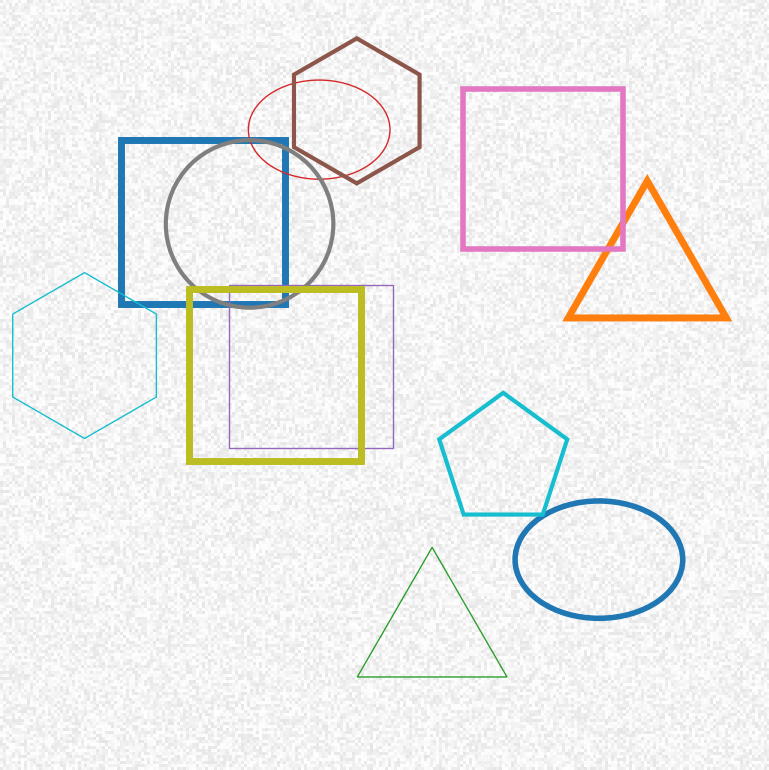[{"shape": "oval", "thickness": 2, "radius": 0.54, "center": [0.778, 0.273]}, {"shape": "square", "thickness": 2.5, "radius": 0.53, "center": [0.263, 0.712]}, {"shape": "triangle", "thickness": 2.5, "radius": 0.59, "center": [0.841, 0.646]}, {"shape": "triangle", "thickness": 0.5, "radius": 0.56, "center": [0.561, 0.177]}, {"shape": "oval", "thickness": 0.5, "radius": 0.46, "center": [0.415, 0.832]}, {"shape": "square", "thickness": 0.5, "radius": 0.53, "center": [0.404, 0.524]}, {"shape": "hexagon", "thickness": 1.5, "radius": 0.47, "center": [0.463, 0.856]}, {"shape": "square", "thickness": 2, "radius": 0.52, "center": [0.706, 0.78]}, {"shape": "circle", "thickness": 1.5, "radius": 0.54, "center": [0.324, 0.709]}, {"shape": "square", "thickness": 2.5, "radius": 0.56, "center": [0.357, 0.513]}, {"shape": "hexagon", "thickness": 0.5, "radius": 0.54, "center": [0.11, 0.538]}, {"shape": "pentagon", "thickness": 1.5, "radius": 0.44, "center": [0.654, 0.402]}]